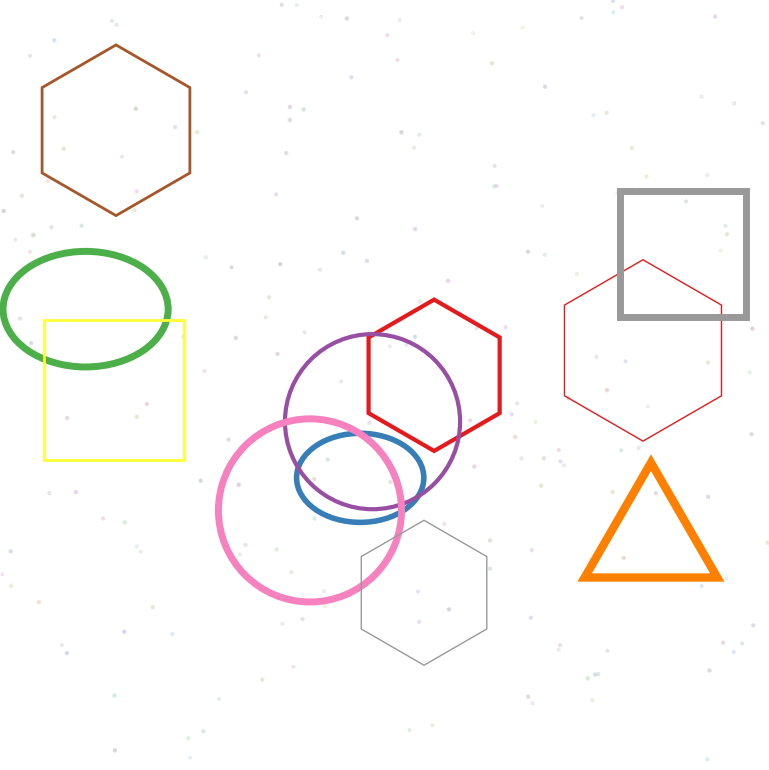[{"shape": "hexagon", "thickness": 1.5, "radius": 0.49, "center": [0.564, 0.513]}, {"shape": "hexagon", "thickness": 0.5, "radius": 0.59, "center": [0.835, 0.545]}, {"shape": "oval", "thickness": 2, "radius": 0.41, "center": [0.468, 0.379]}, {"shape": "oval", "thickness": 2.5, "radius": 0.54, "center": [0.111, 0.598]}, {"shape": "circle", "thickness": 1.5, "radius": 0.57, "center": [0.484, 0.452]}, {"shape": "triangle", "thickness": 3, "radius": 0.5, "center": [0.845, 0.3]}, {"shape": "square", "thickness": 1, "radius": 0.46, "center": [0.148, 0.494]}, {"shape": "hexagon", "thickness": 1, "radius": 0.55, "center": [0.151, 0.831]}, {"shape": "circle", "thickness": 2.5, "radius": 0.59, "center": [0.403, 0.337]}, {"shape": "square", "thickness": 2.5, "radius": 0.41, "center": [0.887, 0.67]}, {"shape": "hexagon", "thickness": 0.5, "radius": 0.47, "center": [0.551, 0.23]}]